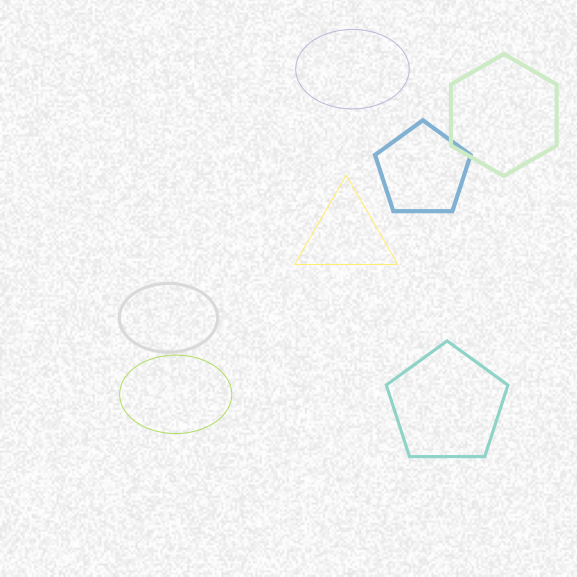[{"shape": "pentagon", "thickness": 1.5, "radius": 0.55, "center": [0.774, 0.298]}, {"shape": "oval", "thickness": 0.5, "radius": 0.49, "center": [0.61, 0.879]}, {"shape": "pentagon", "thickness": 2, "radius": 0.44, "center": [0.732, 0.704]}, {"shape": "oval", "thickness": 0.5, "radius": 0.49, "center": [0.304, 0.316]}, {"shape": "oval", "thickness": 1.5, "radius": 0.43, "center": [0.292, 0.449]}, {"shape": "hexagon", "thickness": 2, "radius": 0.53, "center": [0.872, 0.8]}, {"shape": "triangle", "thickness": 0.5, "radius": 0.52, "center": [0.6, 0.593]}]